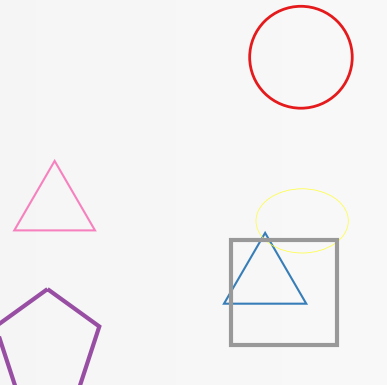[{"shape": "circle", "thickness": 2, "radius": 0.66, "center": [0.777, 0.851]}, {"shape": "triangle", "thickness": 1.5, "radius": 0.61, "center": [0.684, 0.272]}, {"shape": "pentagon", "thickness": 3, "radius": 0.7, "center": [0.123, 0.109]}, {"shape": "oval", "thickness": 0.5, "radius": 0.6, "center": [0.78, 0.426]}, {"shape": "triangle", "thickness": 1.5, "radius": 0.6, "center": [0.141, 0.462]}, {"shape": "square", "thickness": 3, "radius": 0.68, "center": [0.734, 0.24]}]